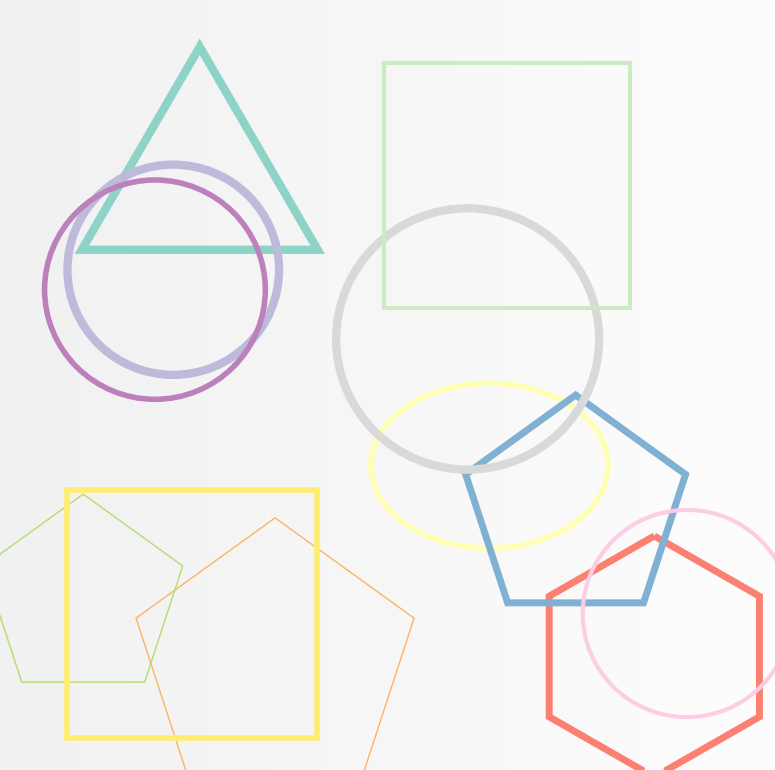[{"shape": "triangle", "thickness": 3, "radius": 0.88, "center": [0.258, 0.763]}, {"shape": "oval", "thickness": 2, "radius": 0.76, "center": [0.631, 0.395]}, {"shape": "circle", "thickness": 3, "radius": 0.68, "center": [0.224, 0.65]}, {"shape": "hexagon", "thickness": 2.5, "radius": 0.78, "center": [0.844, 0.147]}, {"shape": "pentagon", "thickness": 2.5, "radius": 0.75, "center": [0.743, 0.338]}, {"shape": "pentagon", "thickness": 0.5, "radius": 0.94, "center": [0.355, 0.139]}, {"shape": "pentagon", "thickness": 0.5, "radius": 0.67, "center": [0.107, 0.223]}, {"shape": "circle", "thickness": 1.5, "radius": 0.67, "center": [0.886, 0.203]}, {"shape": "circle", "thickness": 3, "radius": 0.85, "center": [0.603, 0.56]}, {"shape": "circle", "thickness": 2, "radius": 0.71, "center": [0.2, 0.624]}, {"shape": "square", "thickness": 1.5, "radius": 0.79, "center": [0.654, 0.759]}, {"shape": "square", "thickness": 2, "radius": 0.8, "center": [0.248, 0.202]}]